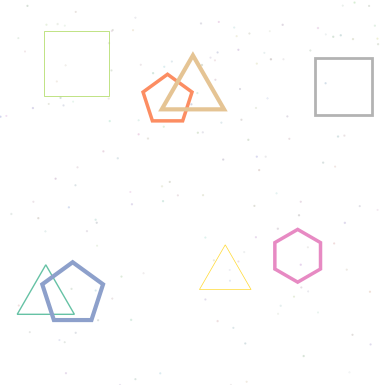[{"shape": "triangle", "thickness": 1, "radius": 0.43, "center": [0.119, 0.226]}, {"shape": "pentagon", "thickness": 2.5, "radius": 0.33, "center": [0.435, 0.74]}, {"shape": "pentagon", "thickness": 3, "radius": 0.42, "center": [0.189, 0.236]}, {"shape": "hexagon", "thickness": 2.5, "radius": 0.34, "center": [0.773, 0.336]}, {"shape": "square", "thickness": 0.5, "radius": 0.43, "center": [0.199, 0.835]}, {"shape": "triangle", "thickness": 0.5, "radius": 0.39, "center": [0.585, 0.287]}, {"shape": "triangle", "thickness": 3, "radius": 0.47, "center": [0.501, 0.763]}, {"shape": "square", "thickness": 2, "radius": 0.37, "center": [0.892, 0.776]}]